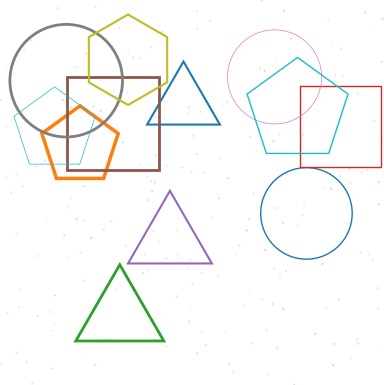[{"shape": "circle", "thickness": 1, "radius": 0.59, "center": [0.796, 0.446]}, {"shape": "triangle", "thickness": 1.5, "radius": 0.55, "center": [0.477, 0.731]}, {"shape": "pentagon", "thickness": 2.5, "radius": 0.52, "center": [0.208, 0.621]}, {"shape": "triangle", "thickness": 2, "radius": 0.66, "center": [0.311, 0.18]}, {"shape": "square", "thickness": 1, "radius": 0.53, "center": [0.885, 0.67]}, {"shape": "triangle", "thickness": 1.5, "radius": 0.63, "center": [0.441, 0.379]}, {"shape": "square", "thickness": 2, "radius": 0.6, "center": [0.293, 0.679]}, {"shape": "circle", "thickness": 0.5, "radius": 0.61, "center": [0.713, 0.8]}, {"shape": "circle", "thickness": 2, "radius": 0.73, "center": [0.172, 0.79]}, {"shape": "hexagon", "thickness": 1.5, "radius": 0.59, "center": [0.333, 0.845]}, {"shape": "pentagon", "thickness": 1, "radius": 0.69, "center": [0.773, 0.713]}, {"shape": "pentagon", "thickness": 0.5, "radius": 0.56, "center": [0.142, 0.664]}]